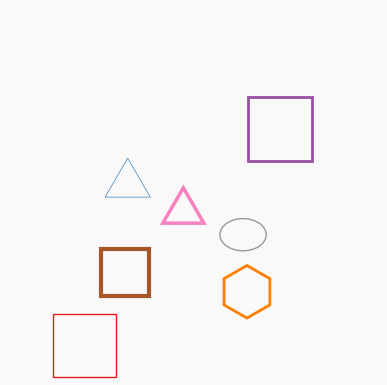[{"shape": "square", "thickness": 1, "radius": 0.41, "center": [0.217, 0.103]}, {"shape": "triangle", "thickness": 0.5, "radius": 0.34, "center": [0.329, 0.522]}, {"shape": "square", "thickness": 2, "radius": 0.42, "center": [0.722, 0.664]}, {"shape": "hexagon", "thickness": 2, "radius": 0.34, "center": [0.637, 0.242]}, {"shape": "square", "thickness": 3, "radius": 0.31, "center": [0.324, 0.292]}, {"shape": "triangle", "thickness": 2.5, "radius": 0.31, "center": [0.473, 0.451]}, {"shape": "oval", "thickness": 1, "radius": 0.3, "center": [0.627, 0.39]}]